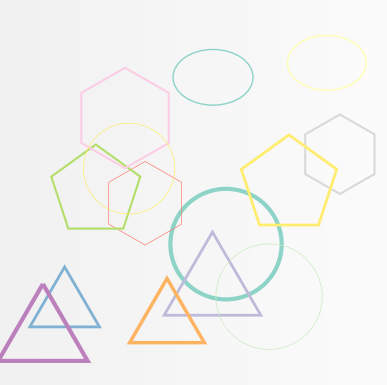[{"shape": "oval", "thickness": 1, "radius": 0.52, "center": [0.55, 0.799]}, {"shape": "circle", "thickness": 3, "radius": 0.72, "center": [0.583, 0.366]}, {"shape": "oval", "thickness": 1, "radius": 0.51, "center": [0.843, 0.837]}, {"shape": "triangle", "thickness": 2, "radius": 0.72, "center": [0.548, 0.253]}, {"shape": "hexagon", "thickness": 0.5, "radius": 0.54, "center": [0.375, 0.472]}, {"shape": "triangle", "thickness": 2, "radius": 0.52, "center": [0.167, 0.203]}, {"shape": "triangle", "thickness": 2.5, "radius": 0.56, "center": [0.431, 0.166]}, {"shape": "pentagon", "thickness": 1.5, "radius": 0.6, "center": [0.247, 0.504]}, {"shape": "hexagon", "thickness": 1.5, "radius": 0.65, "center": [0.323, 0.694]}, {"shape": "hexagon", "thickness": 1.5, "radius": 0.52, "center": [0.877, 0.599]}, {"shape": "triangle", "thickness": 3, "radius": 0.67, "center": [0.111, 0.129]}, {"shape": "circle", "thickness": 0.5, "radius": 0.69, "center": [0.694, 0.23]}, {"shape": "pentagon", "thickness": 2, "radius": 0.65, "center": [0.746, 0.52]}, {"shape": "circle", "thickness": 0.5, "radius": 0.59, "center": [0.333, 0.562]}]